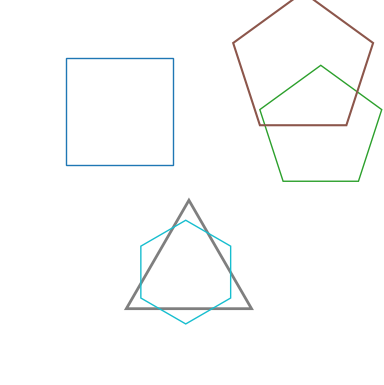[{"shape": "square", "thickness": 1, "radius": 0.69, "center": [0.311, 0.711]}, {"shape": "pentagon", "thickness": 1, "radius": 0.83, "center": [0.833, 0.664]}, {"shape": "pentagon", "thickness": 1.5, "radius": 0.96, "center": [0.787, 0.829]}, {"shape": "triangle", "thickness": 2, "radius": 0.94, "center": [0.491, 0.292]}, {"shape": "hexagon", "thickness": 1, "radius": 0.67, "center": [0.482, 0.293]}]